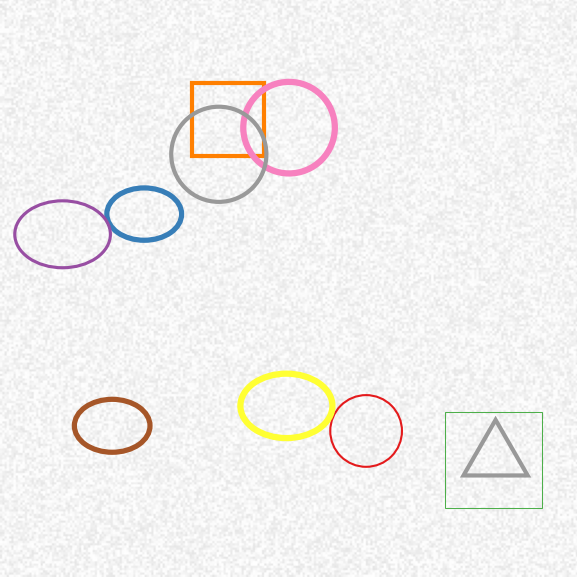[{"shape": "circle", "thickness": 1, "radius": 0.31, "center": [0.634, 0.253]}, {"shape": "oval", "thickness": 2.5, "radius": 0.32, "center": [0.25, 0.628]}, {"shape": "square", "thickness": 0.5, "radius": 0.42, "center": [0.854, 0.202]}, {"shape": "oval", "thickness": 1.5, "radius": 0.41, "center": [0.108, 0.593]}, {"shape": "square", "thickness": 2, "radius": 0.31, "center": [0.395, 0.792]}, {"shape": "oval", "thickness": 3, "radius": 0.4, "center": [0.496, 0.296]}, {"shape": "oval", "thickness": 2.5, "radius": 0.33, "center": [0.194, 0.262]}, {"shape": "circle", "thickness": 3, "radius": 0.4, "center": [0.501, 0.778]}, {"shape": "circle", "thickness": 2, "radius": 0.41, "center": [0.379, 0.732]}, {"shape": "triangle", "thickness": 2, "radius": 0.32, "center": [0.858, 0.208]}]